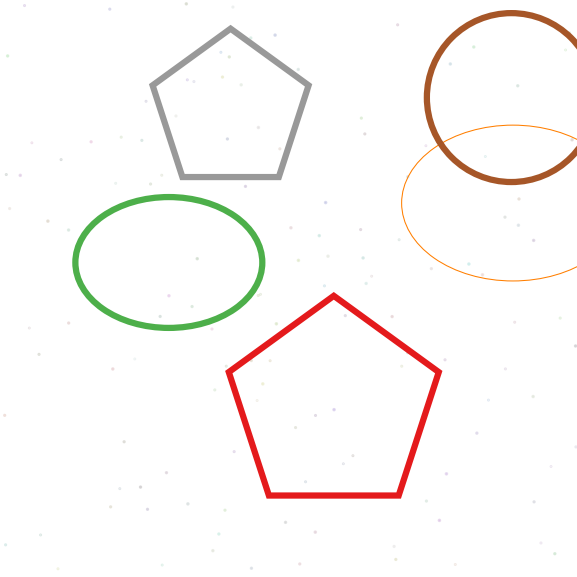[{"shape": "pentagon", "thickness": 3, "radius": 0.96, "center": [0.578, 0.296]}, {"shape": "oval", "thickness": 3, "radius": 0.81, "center": [0.292, 0.545]}, {"shape": "oval", "thickness": 0.5, "radius": 0.96, "center": [0.888, 0.648]}, {"shape": "circle", "thickness": 3, "radius": 0.73, "center": [0.885, 0.83]}, {"shape": "pentagon", "thickness": 3, "radius": 0.71, "center": [0.399, 0.807]}]